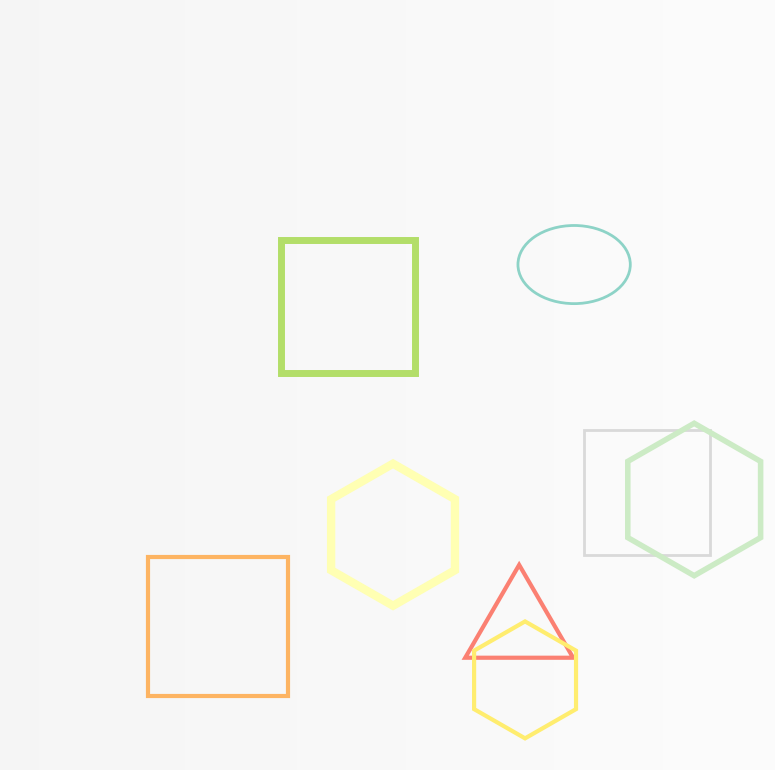[{"shape": "oval", "thickness": 1, "radius": 0.36, "center": [0.741, 0.656]}, {"shape": "hexagon", "thickness": 3, "radius": 0.46, "center": [0.507, 0.306]}, {"shape": "triangle", "thickness": 1.5, "radius": 0.4, "center": [0.67, 0.186]}, {"shape": "square", "thickness": 1.5, "radius": 0.45, "center": [0.281, 0.186]}, {"shape": "square", "thickness": 2.5, "radius": 0.43, "center": [0.449, 0.602]}, {"shape": "square", "thickness": 1, "radius": 0.41, "center": [0.835, 0.361]}, {"shape": "hexagon", "thickness": 2, "radius": 0.49, "center": [0.896, 0.351]}, {"shape": "hexagon", "thickness": 1.5, "radius": 0.38, "center": [0.678, 0.117]}]